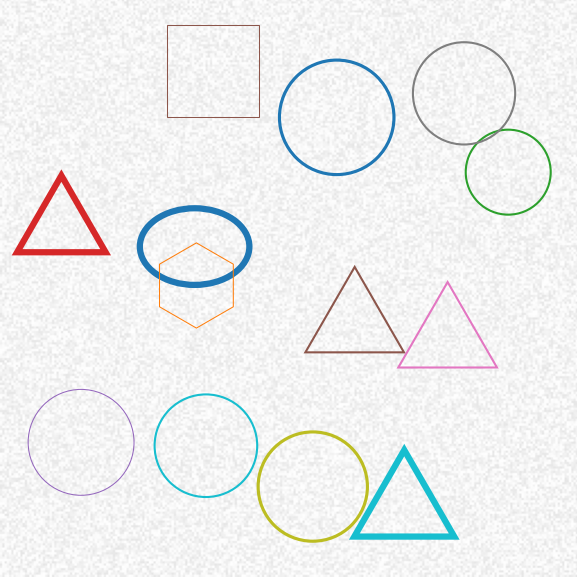[{"shape": "oval", "thickness": 3, "radius": 0.47, "center": [0.337, 0.572]}, {"shape": "circle", "thickness": 1.5, "radius": 0.5, "center": [0.583, 0.796]}, {"shape": "hexagon", "thickness": 0.5, "radius": 0.37, "center": [0.34, 0.505]}, {"shape": "circle", "thickness": 1, "radius": 0.37, "center": [0.88, 0.701]}, {"shape": "triangle", "thickness": 3, "radius": 0.44, "center": [0.106, 0.607]}, {"shape": "circle", "thickness": 0.5, "radius": 0.46, "center": [0.14, 0.233]}, {"shape": "triangle", "thickness": 1, "radius": 0.49, "center": [0.614, 0.438]}, {"shape": "square", "thickness": 0.5, "radius": 0.4, "center": [0.368, 0.876]}, {"shape": "triangle", "thickness": 1, "radius": 0.49, "center": [0.775, 0.412]}, {"shape": "circle", "thickness": 1, "radius": 0.44, "center": [0.804, 0.837]}, {"shape": "circle", "thickness": 1.5, "radius": 0.47, "center": [0.542, 0.157]}, {"shape": "circle", "thickness": 1, "radius": 0.44, "center": [0.357, 0.227]}, {"shape": "triangle", "thickness": 3, "radius": 0.5, "center": [0.7, 0.12]}]